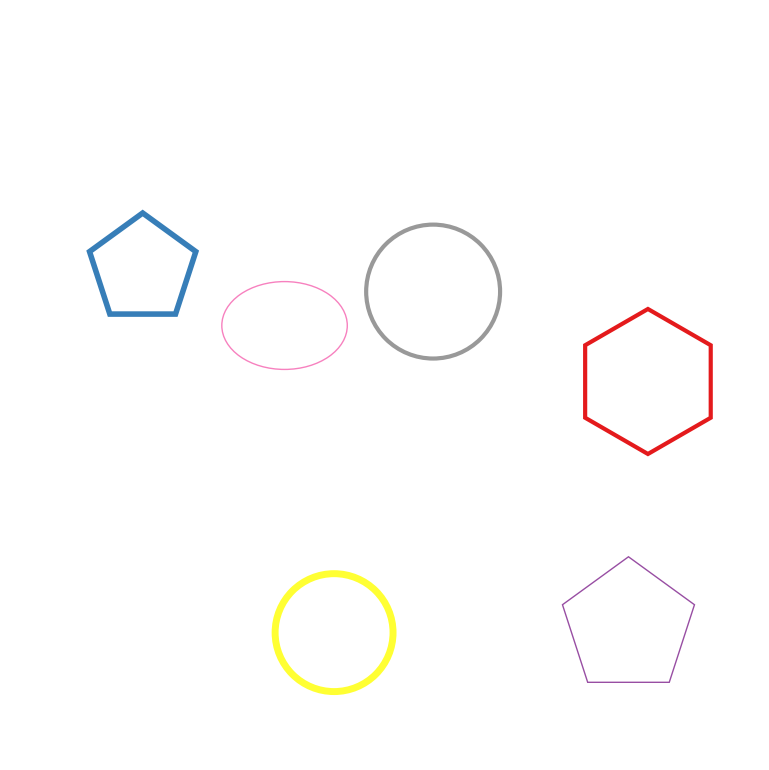[{"shape": "hexagon", "thickness": 1.5, "radius": 0.47, "center": [0.841, 0.505]}, {"shape": "pentagon", "thickness": 2, "radius": 0.36, "center": [0.185, 0.651]}, {"shape": "pentagon", "thickness": 0.5, "radius": 0.45, "center": [0.816, 0.187]}, {"shape": "circle", "thickness": 2.5, "radius": 0.38, "center": [0.434, 0.178]}, {"shape": "oval", "thickness": 0.5, "radius": 0.41, "center": [0.37, 0.577]}, {"shape": "circle", "thickness": 1.5, "radius": 0.43, "center": [0.562, 0.621]}]